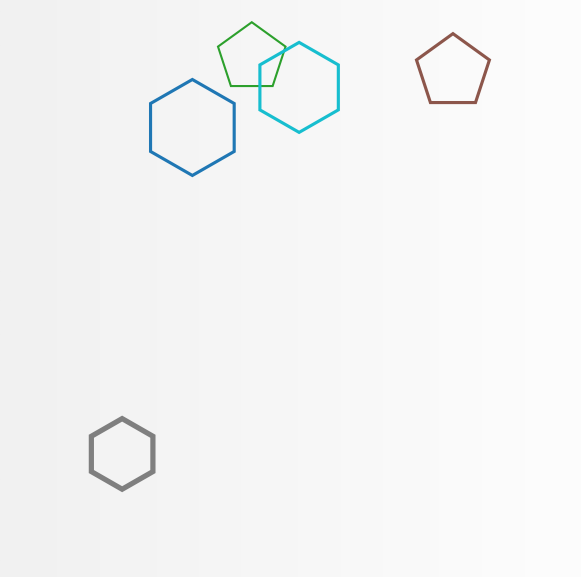[{"shape": "hexagon", "thickness": 1.5, "radius": 0.42, "center": [0.331, 0.778]}, {"shape": "pentagon", "thickness": 1, "radius": 0.31, "center": [0.433, 0.9]}, {"shape": "pentagon", "thickness": 1.5, "radius": 0.33, "center": [0.779, 0.875]}, {"shape": "hexagon", "thickness": 2.5, "radius": 0.31, "center": [0.21, 0.213]}, {"shape": "hexagon", "thickness": 1.5, "radius": 0.39, "center": [0.515, 0.848]}]